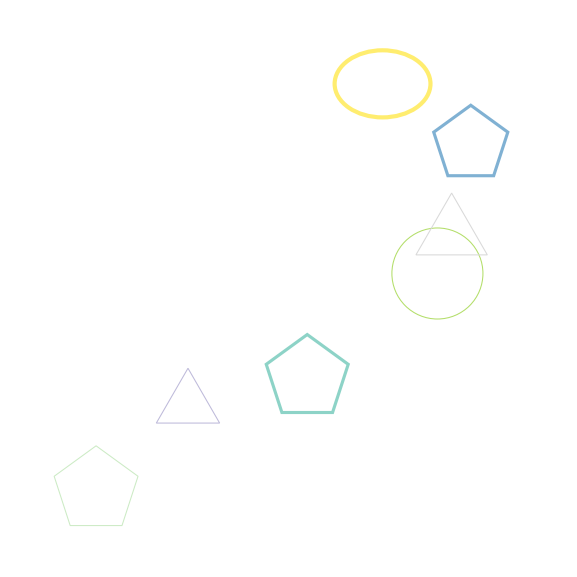[{"shape": "pentagon", "thickness": 1.5, "radius": 0.37, "center": [0.532, 0.345]}, {"shape": "triangle", "thickness": 0.5, "radius": 0.32, "center": [0.326, 0.298]}, {"shape": "pentagon", "thickness": 1.5, "radius": 0.34, "center": [0.815, 0.749]}, {"shape": "circle", "thickness": 0.5, "radius": 0.39, "center": [0.757, 0.526]}, {"shape": "triangle", "thickness": 0.5, "radius": 0.36, "center": [0.782, 0.593]}, {"shape": "pentagon", "thickness": 0.5, "radius": 0.38, "center": [0.166, 0.151]}, {"shape": "oval", "thickness": 2, "radius": 0.41, "center": [0.662, 0.854]}]